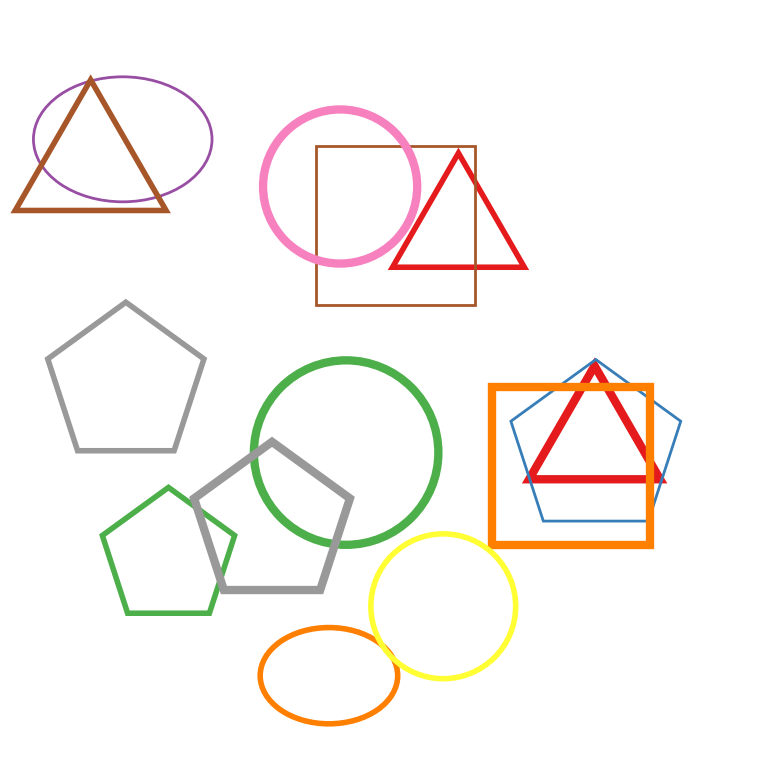[{"shape": "triangle", "thickness": 2, "radius": 0.49, "center": [0.595, 0.702]}, {"shape": "triangle", "thickness": 3, "radius": 0.49, "center": [0.772, 0.427]}, {"shape": "pentagon", "thickness": 1, "radius": 0.58, "center": [0.774, 0.417]}, {"shape": "pentagon", "thickness": 2, "radius": 0.45, "center": [0.219, 0.277]}, {"shape": "circle", "thickness": 3, "radius": 0.6, "center": [0.45, 0.412]}, {"shape": "oval", "thickness": 1, "radius": 0.58, "center": [0.159, 0.819]}, {"shape": "oval", "thickness": 2, "radius": 0.45, "center": [0.427, 0.122]}, {"shape": "square", "thickness": 3, "radius": 0.51, "center": [0.742, 0.395]}, {"shape": "circle", "thickness": 2, "radius": 0.47, "center": [0.576, 0.213]}, {"shape": "triangle", "thickness": 2, "radius": 0.57, "center": [0.118, 0.783]}, {"shape": "square", "thickness": 1, "radius": 0.52, "center": [0.514, 0.707]}, {"shape": "circle", "thickness": 3, "radius": 0.5, "center": [0.442, 0.758]}, {"shape": "pentagon", "thickness": 2, "radius": 0.53, "center": [0.163, 0.501]}, {"shape": "pentagon", "thickness": 3, "radius": 0.53, "center": [0.353, 0.32]}]